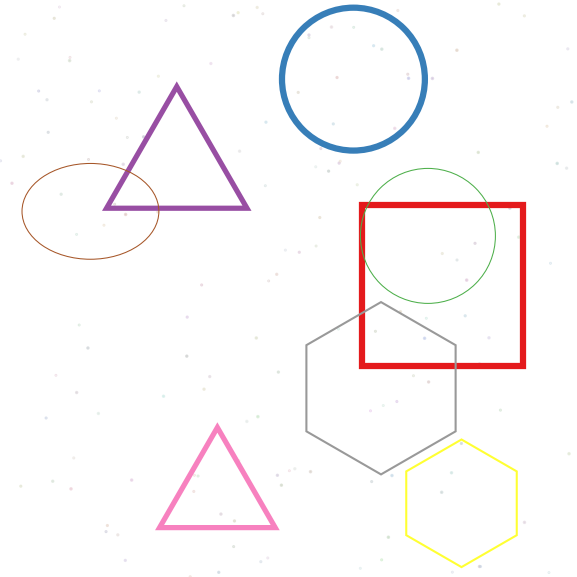[{"shape": "square", "thickness": 3, "radius": 0.7, "center": [0.766, 0.505]}, {"shape": "circle", "thickness": 3, "radius": 0.62, "center": [0.612, 0.862]}, {"shape": "circle", "thickness": 0.5, "radius": 0.58, "center": [0.741, 0.591]}, {"shape": "triangle", "thickness": 2.5, "radius": 0.7, "center": [0.306, 0.709]}, {"shape": "hexagon", "thickness": 1, "radius": 0.55, "center": [0.799, 0.128]}, {"shape": "oval", "thickness": 0.5, "radius": 0.59, "center": [0.157, 0.633]}, {"shape": "triangle", "thickness": 2.5, "radius": 0.58, "center": [0.376, 0.143]}, {"shape": "hexagon", "thickness": 1, "radius": 0.75, "center": [0.66, 0.327]}]